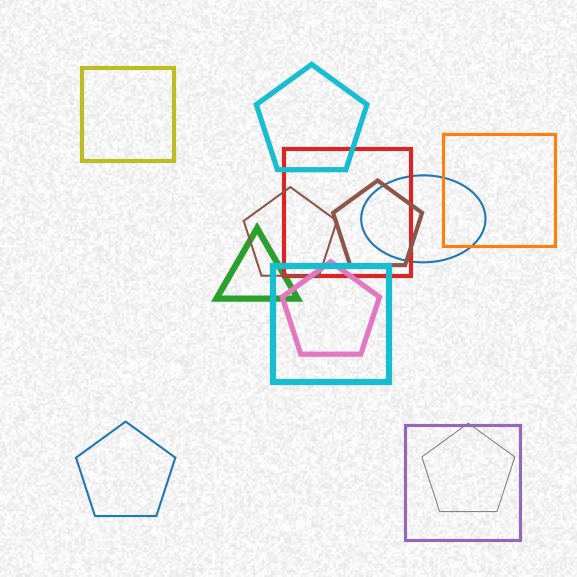[{"shape": "oval", "thickness": 1, "radius": 0.54, "center": [0.733, 0.62]}, {"shape": "pentagon", "thickness": 1, "radius": 0.45, "center": [0.218, 0.179]}, {"shape": "square", "thickness": 1.5, "radius": 0.49, "center": [0.864, 0.67]}, {"shape": "triangle", "thickness": 3, "radius": 0.41, "center": [0.445, 0.523]}, {"shape": "square", "thickness": 2, "radius": 0.55, "center": [0.601, 0.631]}, {"shape": "square", "thickness": 1.5, "radius": 0.5, "center": [0.802, 0.164]}, {"shape": "pentagon", "thickness": 2, "radius": 0.41, "center": [0.654, 0.606]}, {"shape": "pentagon", "thickness": 1, "radius": 0.42, "center": [0.503, 0.59]}, {"shape": "pentagon", "thickness": 2.5, "radius": 0.44, "center": [0.573, 0.457]}, {"shape": "pentagon", "thickness": 0.5, "radius": 0.42, "center": [0.811, 0.182]}, {"shape": "square", "thickness": 2, "radius": 0.4, "center": [0.222, 0.8]}, {"shape": "square", "thickness": 3, "radius": 0.5, "center": [0.573, 0.438]}, {"shape": "pentagon", "thickness": 2.5, "radius": 0.5, "center": [0.54, 0.787]}]